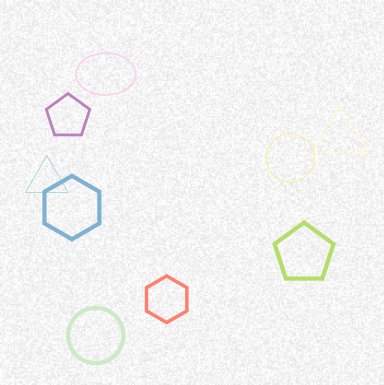[{"shape": "triangle", "thickness": 0.5, "radius": 0.32, "center": [0.122, 0.532]}, {"shape": "triangle", "thickness": 0.5, "radius": 0.42, "center": [0.884, 0.643]}, {"shape": "hexagon", "thickness": 2.5, "radius": 0.3, "center": [0.433, 0.223]}, {"shape": "hexagon", "thickness": 3, "radius": 0.41, "center": [0.187, 0.461]}, {"shape": "pentagon", "thickness": 3, "radius": 0.4, "center": [0.79, 0.342]}, {"shape": "oval", "thickness": 1, "radius": 0.39, "center": [0.275, 0.808]}, {"shape": "pentagon", "thickness": 2, "radius": 0.3, "center": [0.177, 0.698]}, {"shape": "circle", "thickness": 3, "radius": 0.36, "center": [0.249, 0.129]}, {"shape": "circle", "thickness": 0.5, "radius": 0.31, "center": [0.754, 0.59]}]